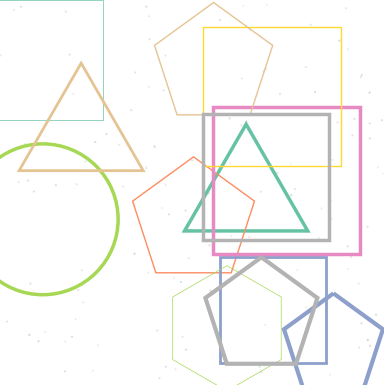[{"shape": "square", "thickness": 0.5, "radius": 0.78, "center": [0.112, 0.843]}, {"shape": "triangle", "thickness": 2.5, "radius": 0.92, "center": [0.639, 0.493]}, {"shape": "pentagon", "thickness": 1, "radius": 0.83, "center": [0.503, 0.426]}, {"shape": "pentagon", "thickness": 3, "radius": 0.68, "center": [0.866, 0.103]}, {"shape": "square", "thickness": 2, "radius": 0.68, "center": [0.709, 0.195]}, {"shape": "square", "thickness": 2.5, "radius": 0.95, "center": [0.744, 0.531]}, {"shape": "circle", "thickness": 2.5, "radius": 0.98, "center": [0.111, 0.43]}, {"shape": "hexagon", "thickness": 0.5, "radius": 0.81, "center": [0.59, 0.147]}, {"shape": "square", "thickness": 1, "radius": 0.9, "center": [0.707, 0.75]}, {"shape": "triangle", "thickness": 2, "radius": 0.93, "center": [0.211, 0.65]}, {"shape": "pentagon", "thickness": 1, "radius": 0.81, "center": [0.555, 0.832]}, {"shape": "square", "thickness": 2.5, "radius": 0.82, "center": [0.692, 0.54]}, {"shape": "pentagon", "thickness": 3, "radius": 0.76, "center": [0.679, 0.179]}]